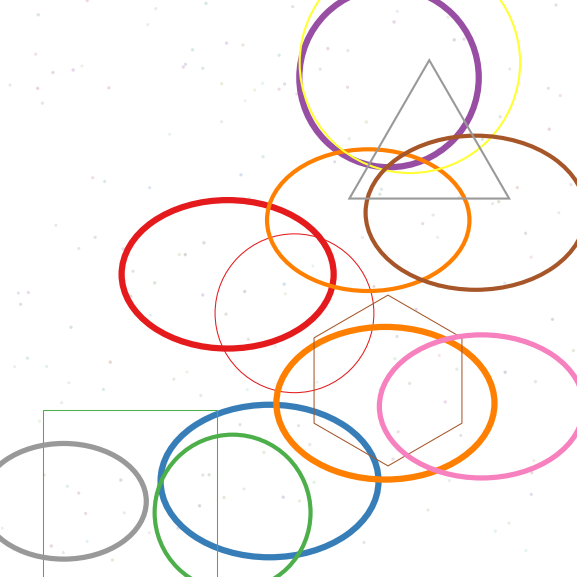[{"shape": "circle", "thickness": 0.5, "radius": 0.69, "center": [0.51, 0.457]}, {"shape": "oval", "thickness": 3, "radius": 0.92, "center": [0.394, 0.524]}, {"shape": "oval", "thickness": 3, "radius": 0.94, "center": [0.467, 0.166]}, {"shape": "circle", "thickness": 2, "radius": 0.67, "center": [0.403, 0.111]}, {"shape": "square", "thickness": 0.5, "radius": 0.75, "center": [0.225, 0.139]}, {"shape": "circle", "thickness": 3, "radius": 0.78, "center": [0.674, 0.865]}, {"shape": "oval", "thickness": 2, "radius": 0.88, "center": [0.638, 0.618]}, {"shape": "oval", "thickness": 3, "radius": 0.94, "center": [0.667, 0.301]}, {"shape": "circle", "thickness": 1, "radius": 0.95, "center": [0.71, 0.89]}, {"shape": "hexagon", "thickness": 0.5, "radius": 0.74, "center": [0.672, 0.34]}, {"shape": "oval", "thickness": 2, "radius": 0.95, "center": [0.824, 0.631]}, {"shape": "oval", "thickness": 2.5, "radius": 0.89, "center": [0.834, 0.295]}, {"shape": "triangle", "thickness": 1, "radius": 0.8, "center": [0.743, 0.735]}, {"shape": "oval", "thickness": 2.5, "radius": 0.72, "center": [0.11, 0.131]}]